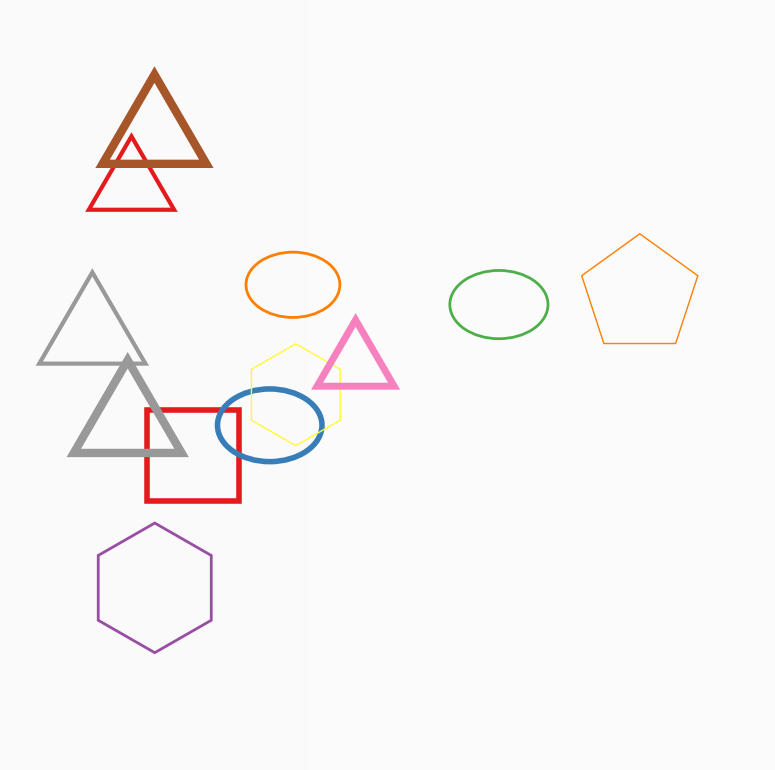[{"shape": "triangle", "thickness": 1.5, "radius": 0.32, "center": [0.17, 0.759]}, {"shape": "square", "thickness": 2, "radius": 0.3, "center": [0.25, 0.409]}, {"shape": "oval", "thickness": 2, "radius": 0.34, "center": [0.348, 0.448]}, {"shape": "oval", "thickness": 1, "radius": 0.32, "center": [0.644, 0.604]}, {"shape": "hexagon", "thickness": 1, "radius": 0.42, "center": [0.2, 0.237]}, {"shape": "pentagon", "thickness": 0.5, "radius": 0.39, "center": [0.825, 0.618]}, {"shape": "oval", "thickness": 1, "radius": 0.3, "center": [0.378, 0.63]}, {"shape": "hexagon", "thickness": 0.5, "radius": 0.33, "center": [0.382, 0.487]}, {"shape": "triangle", "thickness": 3, "radius": 0.39, "center": [0.199, 0.826]}, {"shape": "triangle", "thickness": 2.5, "radius": 0.29, "center": [0.459, 0.527]}, {"shape": "triangle", "thickness": 3, "radius": 0.4, "center": [0.165, 0.452]}, {"shape": "triangle", "thickness": 1.5, "radius": 0.4, "center": [0.119, 0.567]}]